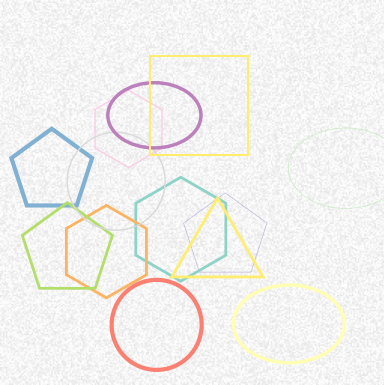[{"shape": "hexagon", "thickness": 2, "radius": 0.68, "center": [0.47, 0.405]}, {"shape": "oval", "thickness": 2.5, "radius": 0.72, "center": [0.751, 0.159]}, {"shape": "pentagon", "thickness": 0.5, "radius": 0.57, "center": [0.585, 0.385]}, {"shape": "circle", "thickness": 3, "radius": 0.58, "center": [0.407, 0.156]}, {"shape": "pentagon", "thickness": 3, "radius": 0.55, "center": [0.134, 0.555]}, {"shape": "hexagon", "thickness": 2, "radius": 0.6, "center": [0.276, 0.346]}, {"shape": "pentagon", "thickness": 2, "radius": 0.62, "center": [0.175, 0.351]}, {"shape": "hexagon", "thickness": 1, "radius": 0.5, "center": [0.334, 0.665]}, {"shape": "circle", "thickness": 1, "radius": 0.64, "center": [0.302, 0.529]}, {"shape": "oval", "thickness": 2.5, "radius": 0.61, "center": [0.401, 0.701]}, {"shape": "oval", "thickness": 0.5, "radius": 0.75, "center": [0.898, 0.563]}, {"shape": "square", "thickness": 1.5, "radius": 0.64, "center": [0.516, 0.726]}, {"shape": "triangle", "thickness": 2, "radius": 0.68, "center": [0.565, 0.349]}]